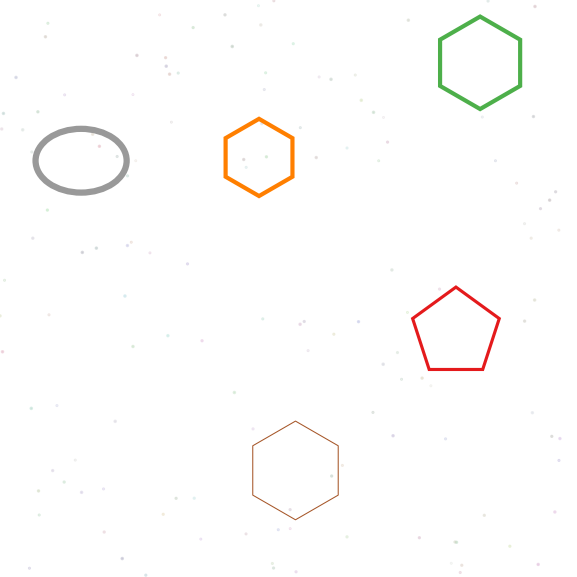[{"shape": "pentagon", "thickness": 1.5, "radius": 0.39, "center": [0.79, 0.423]}, {"shape": "hexagon", "thickness": 2, "radius": 0.4, "center": [0.831, 0.89]}, {"shape": "hexagon", "thickness": 2, "radius": 0.33, "center": [0.449, 0.727]}, {"shape": "hexagon", "thickness": 0.5, "radius": 0.43, "center": [0.512, 0.185]}, {"shape": "oval", "thickness": 3, "radius": 0.39, "center": [0.14, 0.721]}]